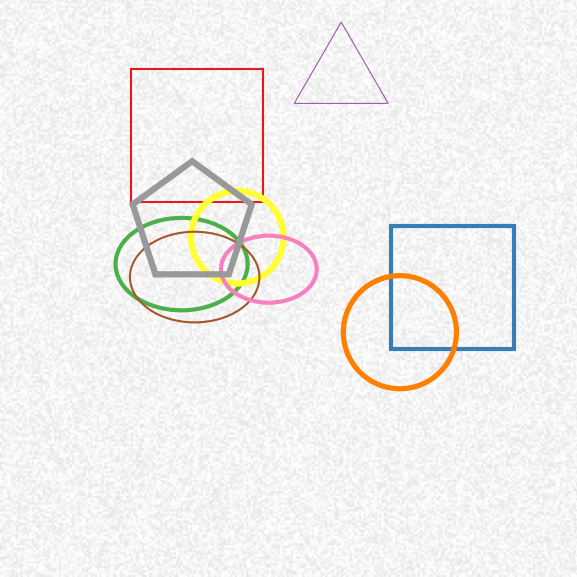[{"shape": "square", "thickness": 1, "radius": 0.57, "center": [0.341, 0.764]}, {"shape": "square", "thickness": 2, "radius": 0.54, "center": [0.784, 0.501]}, {"shape": "oval", "thickness": 2, "radius": 0.57, "center": [0.314, 0.542]}, {"shape": "triangle", "thickness": 0.5, "radius": 0.47, "center": [0.591, 0.867]}, {"shape": "circle", "thickness": 2.5, "radius": 0.49, "center": [0.692, 0.424]}, {"shape": "circle", "thickness": 3, "radius": 0.4, "center": [0.411, 0.588]}, {"shape": "oval", "thickness": 1, "radius": 0.56, "center": [0.337, 0.519]}, {"shape": "oval", "thickness": 2, "radius": 0.41, "center": [0.466, 0.533]}, {"shape": "pentagon", "thickness": 3, "radius": 0.54, "center": [0.333, 0.612]}]